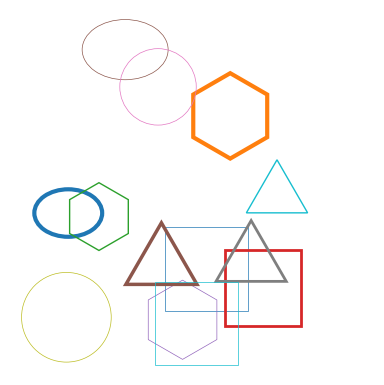[{"shape": "oval", "thickness": 3, "radius": 0.44, "center": [0.177, 0.447]}, {"shape": "square", "thickness": 0.5, "radius": 0.54, "center": [0.536, 0.301]}, {"shape": "hexagon", "thickness": 3, "radius": 0.55, "center": [0.598, 0.699]}, {"shape": "hexagon", "thickness": 1, "radius": 0.44, "center": [0.257, 0.437]}, {"shape": "square", "thickness": 2, "radius": 0.5, "center": [0.683, 0.252]}, {"shape": "hexagon", "thickness": 0.5, "radius": 0.51, "center": [0.474, 0.169]}, {"shape": "triangle", "thickness": 2.5, "radius": 0.53, "center": [0.419, 0.315]}, {"shape": "oval", "thickness": 0.5, "radius": 0.56, "center": [0.325, 0.871]}, {"shape": "circle", "thickness": 0.5, "radius": 0.5, "center": [0.41, 0.774]}, {"shape": "triangle", "thickness": 2, "radius": 0.53, "center": [0.652, 0.322]}, {"shape": "circle", "thickness": 0.5, "radius": 0.58, "center": [0.172, 0.176]}, {"shape": "square", "thickness": 0.5, "radius": 0.54, "center": [0.511, 0.159]}, {"shape": "triangle", "thickness": 1, "radius": 0.46, "center": [0.719, 0.493]}]